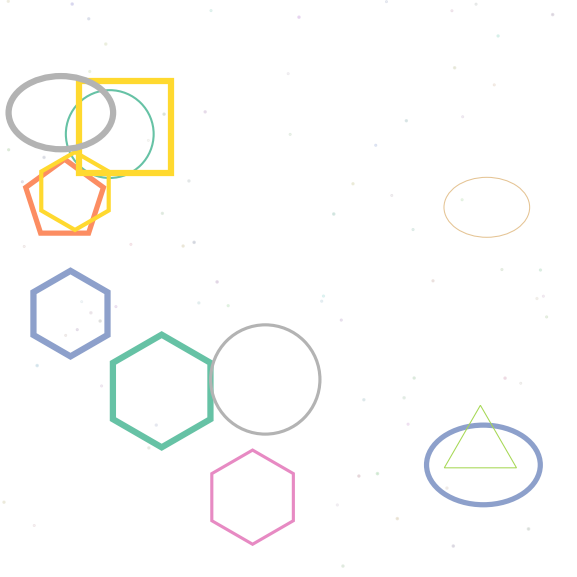[{"shape": "circle", "thickness": 1, "radius": 0.38, "center": [0.19, 0.767]}, {"shape": "hexagon", "thickness": 3, "radius": 0.49, "center": [0.28, 0.322]}, {"shape": "pentagon", "thickness": 2.5, "radius": 0.35, "center": [0.112, 0.653]}, {"shape": "oval", "thickness": 2.5, "radius": 0.49, "center": [0.837, 0.194]}, {"shape": "hexagon", "thickness": 3, "radius": 0.37, "center": [0.122, 0.456]}, {"shape": "hexagon", "thickness": 1.5, "radius": 0.41, "center": [0.437, 0.138]}, {"shape": "triangle", "thickness": 0.5, "radius": 0.36, "center": [0.832, 0.225]}, {"shape": "hexagon", "thickness": 2, "radius": 0.34, "center": [0.13, 0.668]}, {"shape": "square", "thickness": 3, "radius": 0.4, "center": [0.216, 0.779]}, {"shape": "oval", "thickness": 0.5, "radius": 0.37, "center": [0.843, 0.64]}, {"shape": "oval", "thickness": 3, "radius": 0.45, "center": [0.105, 0.804]}, {"shape": "circle", "thickness": 1.5, "radius": 0.47, "center": [0.459, 0.342]}]